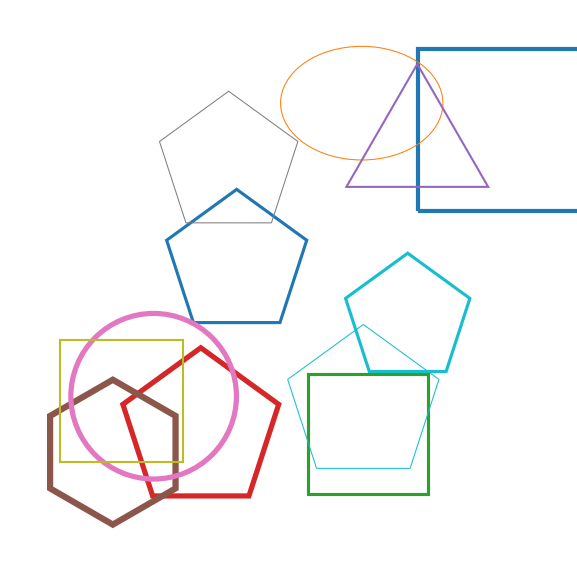[{"shape": "square", "thickness": 2, "radius": 0.71, "center": [0.864, 0.774]}, {"shape": "pentagon", "thickness": 1.5, "radius": 0.64, "center": [0.41, 0.544]}, {"shape": "oval", "thickness": 0.5, "radius": 0.7, "center": [0.626, 0.821]}, {"shape": "square", "thickness": 1.5, "radius": 0.52, "center": [0.637, 0.248]}, {"shape": "pentagon", "thickness": 2.5, "radius": 0.71, "center": [0.348, 0.255]}, {"shape": "triangle", "thickness": 1, "radius": 0.71, "center": [0.723, 0.746]}, {"shape": "hexagon", "thickness": 3, "radius": 0.63, "center": [0.195, 0.216]}, {"shape": "circle", "thickness": 2.5, "radius": 0.72, "center": [0.266, 0.313]}, {"shape": "pentagon", "thickness": 0.5, "radius": 0.63, "center": [0.396, 0.715]}, {"shape": "square", "thickness": 1, "radius": 0.53, "center": [0.21, 0.305]}, {"shape": "pentagon", "thickness": 1.5, "radius": 0.57, "center": [0.706, 0.447]}, {"shape": "pentagon", "thickness": 0.5, "radius": 0.69, "center": [0.629, 0.3]}]